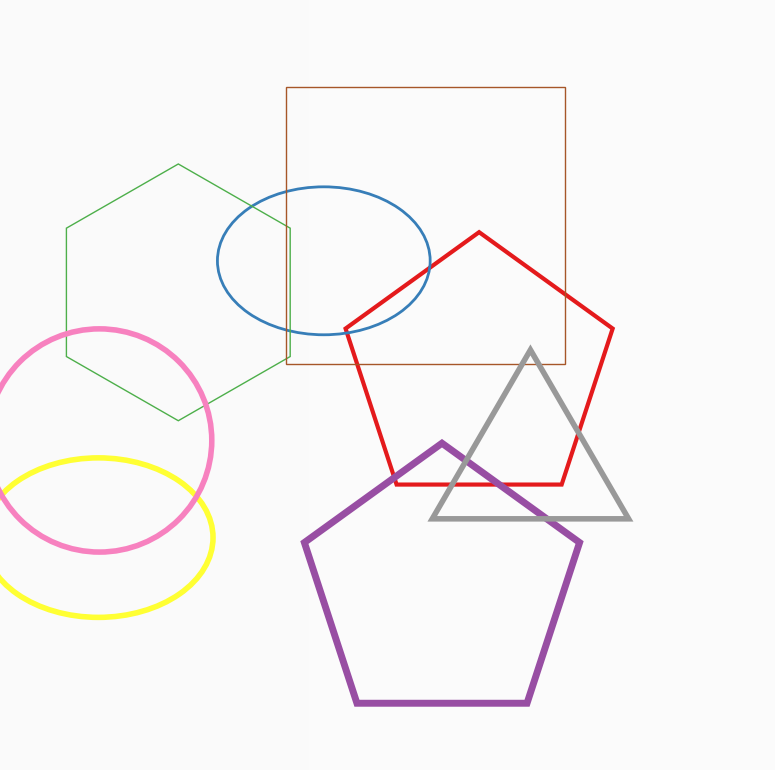[{"shape": "pentagon", "thickness": 1.5, "radius": 0.91, "center": [0.618, 0.517]}, {"shape": "oval", "thickness": 1, "radius": 0.69, "center": [0.418, 0.661]}, {"shape": "hexagon", "thickness": 0.5, "radius": 0.83, "center": [0.23, 0.62]}, {"shape": "pentagon", "thickness": 2.5, "radius": 0.93, "center": [0.57, 0.238]}, {"shape": "oval", "thickness": 2, "radius": 0.74, "center": [0.127, 0.302]}, {"shape": "square", "thickness": 0.5, "radius": 0.9, "center": [0.549, 0.707]}, {"shape": "circle", "thickness": 2, "radius": 0.72, "center": [0.128, 0.428]}, {"shape": "triangle", "thickness": 2, "radius": 0.73, "center": [0.684, 0.399]}]